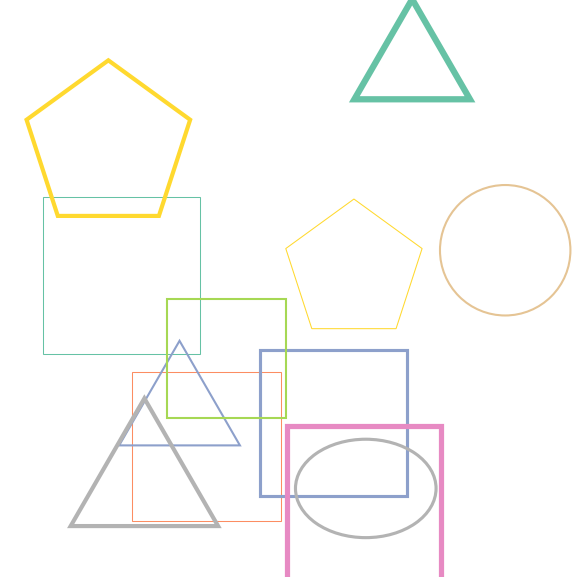[{"shape": "square", "thickness": 0.5, "radius": 0.68, "center": [0.21, 0.522]}, {"shape": "triangle", "thickness": 3, "radius": 0.58, "center": [0.714, 0.885]}, {"shape": "square", "thickness": 0.5, "radius": 0.64, "center": [0.357, 0.226]}, {"shape": "square", "thickness": 1.5, "radius": 0.63, "center": [0.578, 0.267]}, {"shape": "triangle", "thickness": 1, "radius": 0.6, "center": [0.311, 0.288]}, {"shape": "square", "thickness": 2.5, "radius": 0.67, "center": [0.63, 0.128]}, {"shape": "square", "thickness": 1, "radius": 0.52, "center": [0.392, 0.379]}, {"shape": "pentagon", "thickness": 0.5, "radius": 0.62, "center": [0.613, 0.53]}, {"shape": "pentagon", "thickness": 2, "radius": 0.74, "center": [0.188, 0.746]}, {"shape": "circle", "thickness": 1, "radius": 0.56, "center": [0.875, 0.566]}, {"shape": "triangle", "thickness": 2, "radius": 0.74, "center": [0.25, 0.162]}, {"shape": "oval", "thickness": 1.5, "radius": 0.61, "center": [0.633, 0.153]}]